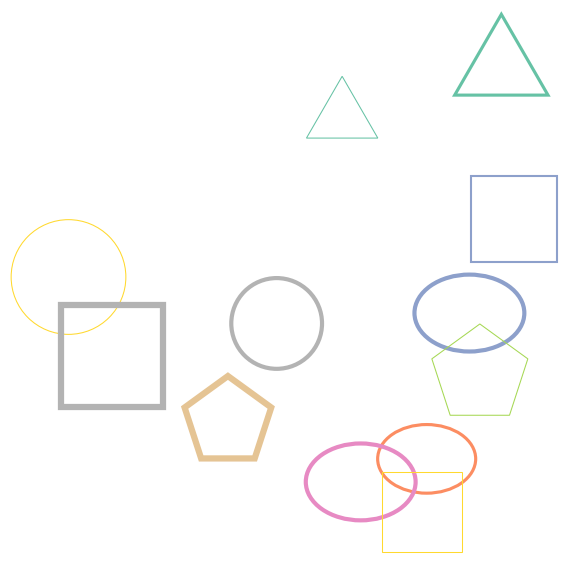[{"shape": "triangle", "thickness": 1.5, "radius": 0.47, "center": [0.868, 0.881]}, {"shape": "triangle", "thickness": 0.5, "radius": 0.36, "center": [0.592, 0.796]}, {"shape": "oval", "thickness": 1.5, "radius": 0.42, "center": [0.739, 0.205]}, {"shape": "oval", "thickness": 2, "radius": 0.48, "center": [0.813, 0.457]}, {"shape": "square", "thickness": 1, "radius": 0.37, "center": [0.889, 0.62]}, {"shape": "oval", "thickness": 2, "radius": 0.48, "center": [0.625, 0.165]}, {"shape": "pentagon", "thickness": 0.5, "radius": 0.44, "center": [0.831, 0.351]}, {"shape": "circle", "thickness": 0.5, "radius": 0.5, "center": [0.119, 0.519]}, {"shape": "square", "thickness": 0.5, "radius": 0.35, "center": [0.731, 0.113]}, {"shape": "pentagon", "thickness": 3, "radius": 0.39, "center": [0.395, 0.269]}, {"shape": "circle", "thickness": 2, "radius": 0.39, "center": [0.479, 0.439]}, {"shape": "square", "thickness": 3, "radius": 0.44, "center": [0.194, 0.382]}]